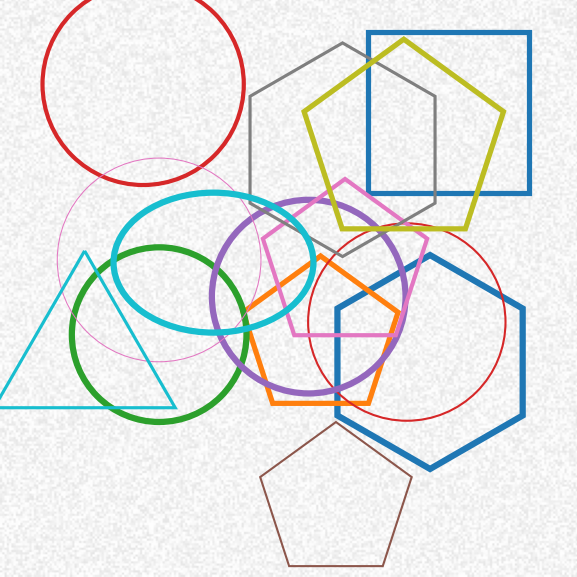[{"shape": "square", "thickness": 2.5, "radius": 0.7, "center": [0.777, 0.805]}, {"shape": "hexagon", "thickness": 3, "radius": 0.93, "center": [0.745, 0.372]}, {"shape": "pentagon", "thickness": 2.5, "radius": 0.71, "center": [0.555, 0.415]}, {"shape": "circle", "thickness": 3, "radius": 0.76, "center": [0.276, 0.42]}, {"shape": "circle", "thickness": 1, "radius": 0.85, "center": [0.704, 0.441]}, {"shape": "circle", "thickness": 2, "radius": 0.87, "center": [0.248, 0.853]}, {"shape": "circle", "thickness": 3, "radius": 0.84, "center": [0.535, 0.485]}, {"shape": "pentagon", "thickness": 1, "radius": 0.69, "center": [0.582, 0.13]}, {"shape": "circle", "thickness": 0.5, "radius": 0.88, "center": [0.276, 0.549]}, {"shape": "pentagon", "thickness": 2, "radius": 0.75, "center": [0.597, 0.54]}, {"shape": "hexagon", "thickness": 1.5, "radius": 0.92, "center": [0.593, 0.74]}, {"shape": "pentagon", "thickness": 2.5, "radius": 0.91, "center": [0.699, 0.75]}, {"shape": "oval", "thickness": 3, "radius": 0.87, "center": [0.37, 0.544]}, {"shape": "triangle", "thickness": 1.5, "radius": 0.91, "center": [0.147, 0.384]}]